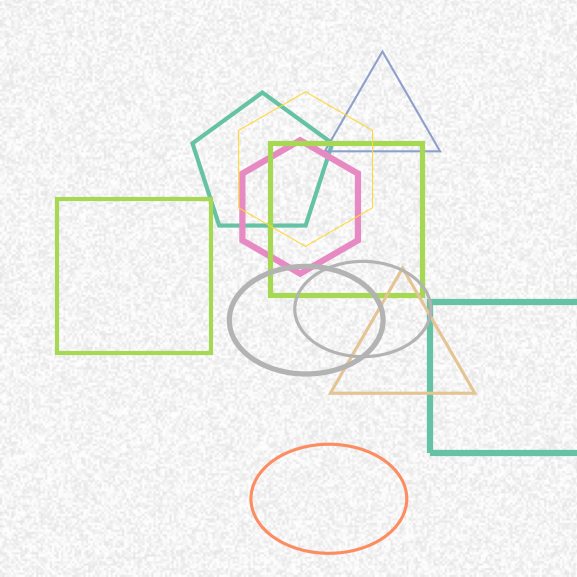[{"shape": "square", "thickness": 3, "radius": 0.65, "center": [0.876, 0.345]}, {"shape": "pentagon", "thickness": 2, "radius": 0.64, "center": [0.454, 0.712]}, {"shape": "oval", "thickness": 1.5, "radius": 0.67, "center": [0.569, 0.135]}, {"shape": "triangle", "thickness": 1, "radius": 0.58, "center": [0.662, 0.795]}, {"shape": "hexagon", "thickness": 3, "radius": 0.58, "center": [0.52, 0.641]}, {"shape": "square", "thickness": 2.5, "radius": 0.66, "center": [0.599, 0.62]}, {"shape": "square", "thickness": 2, "radius": 0.67, "center": [0.232, 0.521]}, {"shape": "hexagon", "thickness": 0.5, "radius": 0.67, "center": [0.529, 0.706]}, {"shape": "triangle", "thickness": 1.5, "radius": 0.72, "center": [0.697, 0.39]}, {"shape": "oval", "thickness": 1.5, "radius": 0.59, "center": [0.628, 0.464]}, {"shape": "oval", "thickness": 2.5, "radius": 0.67, "center": [0.53, 0.445]}]